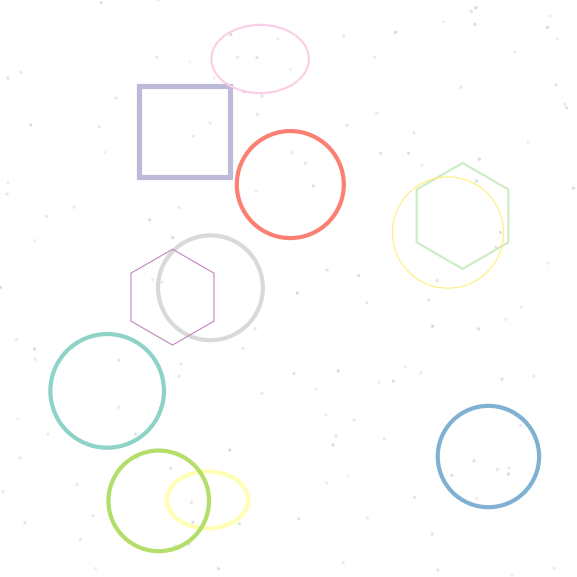[{"shape": "circle", "thickness": 2, "radius": 0.49, "center": [0.186, 0.322]}, {"shape": "oval", "thickness": 2, "radius": 0.35, "center": [0.359, 0.133]}, {"shape": "square", "thickness": 2.5, "radius": 0.39, "center": [0.32, 0.771]}, {"shape": "circle", "thickness": 2, "radius": 0.46, "center": [0.503, 0.68]}, {"shape": "circle", "thickness": 2, "radius": 0.44, "center": [0.846, 0.209]}, {"shape": "circle", "thickness": 2, "radius": 0.44, "center": [0.275, 0.132]}, {"shape": "oval", "thickness": 1, "radius": 0.42, "center": [0.451, 0.897]}, {"shape": "circle", "thickness": 2, "radius": 0.45, "center": [0.364, 0.501]}, {"shape": "hexagon", "thickness": 0.5, "radius": 0.41, "center": [0.299, 0.485]}, {"shape": "hexagon", "thickness": 1, "radius": 0.46, "center": [0.801, 0.625]}, {"shape": "circle", "thickness": 0.5, "radius": 0.48, "center": [0.776, 0.596]}]